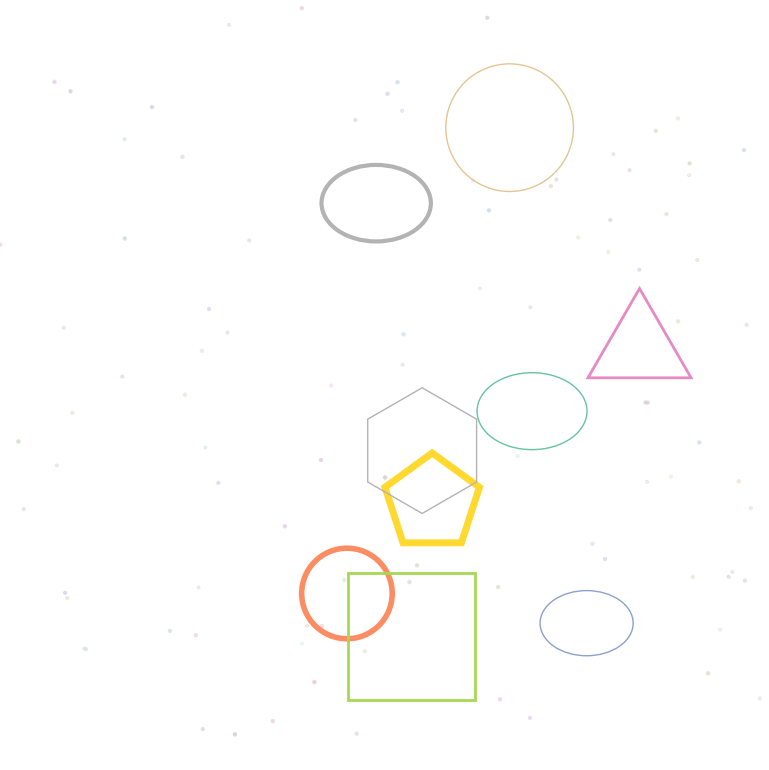[{"shape": "oval", "thickness": 0.5, "radius": 0.36, "center": [0.691, 0.466]}, {"shape": "circle", "thickness": 2, "radius": 0.29, "center": [0.451, 0.229]}, {"shape": "oval", "thickness": 0.5, "radius": 0.3, "center": [0.762, 0.191]}, {"shape": "triangle", "thickness": 1, "radius": 0.39, "center": [0.831, 0.548]}, {"shape": "square", "thickness": 1, "radius": 0.41, "center": [0.534, 0.174]}, {"shape": "pentagon", "thickness": 2.5, "radius": 0.32, "center": [0.561, 0.347]}, {"shape": "circle", "thickness": 0.5, "radius": 0.41, "center": [0.662, 0.834]}, {"shape": "hexagon", "thickness": 0.5, "radius": 0.41, "center": [0.548, 0.415]}, {"shape": "oval", "thickness": 1.5, "radius": 0.36, "center": [0.489, 0.736]}]